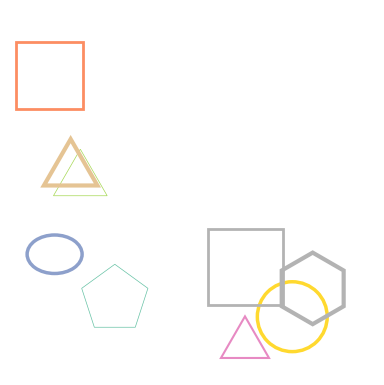[{"shape": "pentagon", "thickness": 0.5, "radius": 0.45, "center": [0.298, 0.223]}, {"shape": "square", "thickness": 2, "radius": 0.43, "center": [0.128, 0.804]}, {"shape": "oval", "thickness": 2.5, "radius": 0.36, "center": [0.142, 0.34]}, {"shape": "triangle", "thickness": 1.5, "radius": 0.36, "center": [0.636, 0.106]}, {"shape": "triangle", "thickness": 0.5, "radius": 0.4, "center": [0.209, 0.532]}, {"shape": "circle", "thickness": 2.5, "radius": 0.45, "center": [0.759, 0.177]}, {"shape": "triangle", "thickness": 3, "radius": 0.4, "center": [0.184, 0.558]}, {"shape": "hexagon", "thickness": 3, "radius": 0.46, "center": [0.812, 0.251]}, {"shape": "square", "thickness": 2, "radius": 0.49, "center": [0.637, 0.306]}]